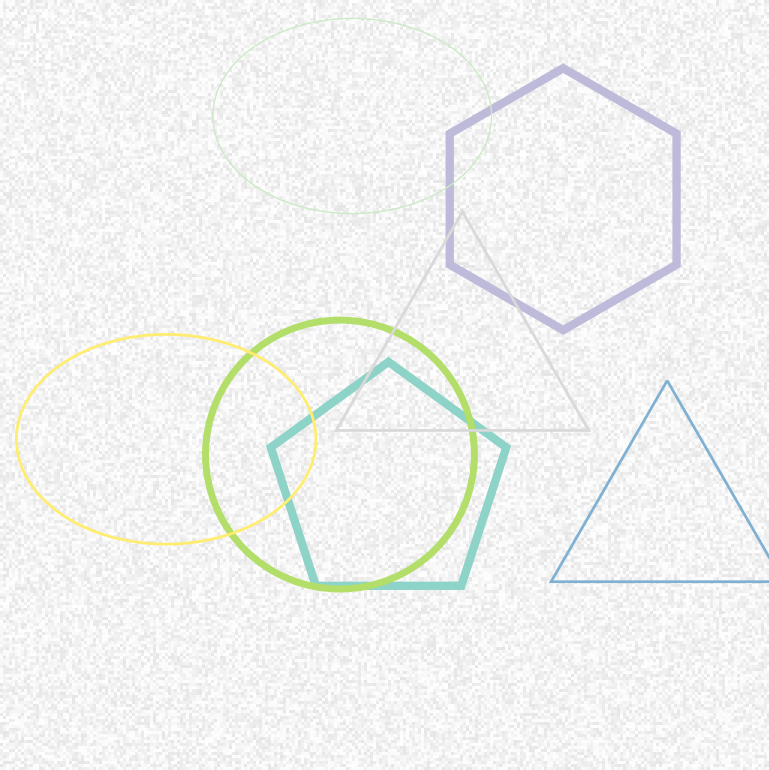[{"shape": "pentagon", "thickness": 3, "radius": 0.8, "center": [0.505, 0.369]}, {"shape": "hexagon", "thickness": 3, "radius": 0.85, "center": [0.731, 0.741]}, {"shape": "triangle", "thickness": 1, "radius": 0.87, "center": [0.866, 0.332]}, {"shape": "circle", "thickness": 2.5, "radius": 0.87, "center": [0.442, 0.41]}, {"shape": "triangle", "thickness": 1, "radius": 0.95, "center": [0.601, 0.536]}, {"shape": "oval", "thickness": 0.5, "radius": 0.91, "center": [0.457, 0.849]}, {"shape": "oval", "thickness": 1, "radius": 0.97, "center": [0.216, 0.43]}]